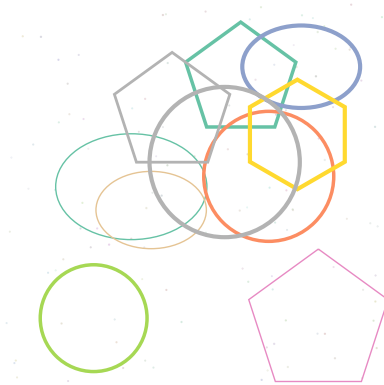[{"shape": "oval", "thickness": 1, "radius": 0.98, "center": [0.341, 0.515]}, {"shape": "pentagon", "thickness": 2.5, "radius": 0.75, "center": [0.625, 0.792]}, {"shape": "circle", "thickness": 2.5, "radius": 0.84, "center": [0.698, 0.542]}, {"shape": "oval", "thickness": 3, "radius": 0.77, "center": [0.782, 0.827]}, {"shape": "pentagon", "thickness": 1, "radius": 0.95, "center": [0.827, 0.163]}, {"shape": "circle", "thickness": 2.5, "radius": 0.69, "center": [0.243, 0.174]}, {"shape": "hexagon", "thickness": 3, "radius": 0.71, "center": [0.772, 0.651]}, {"shape": "oval", "thickness": 1, "radius": 0.72, "center": [0.393, 0.454]}, {"shape": "circle", "thickness": 3, "radius": 0.98, "center": [0.584, 0.579]}, {"shape": "pentagon", "thickness": 2, "radius": 0.79, "center": [0.447, 0.706]}]